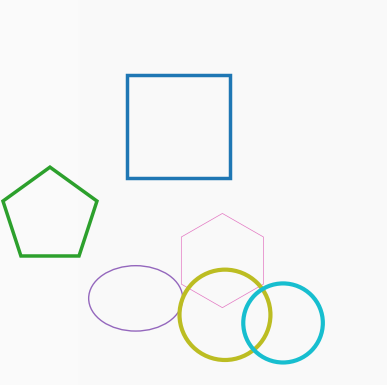[{"shape": "square", "thickness": 2.5, "radius": 0.67, "center": [0.461, 0.672]}, {"shape": "pentagon", "thickness": 2.5, "radius": 0.64, "center": [0.129, 0.438]}, {"shape": "oval", "thickness": 1, "radius": 0.61, "center": [0.35, 0.225]}, {"shape": "hexagon", "thickness": 0.5, "radius": 0.61, "center": [0.574, 0.323]}, {"shape": "circle", "thickness": 3, "radius": 0.59, "center": [0.581, 0.182]}, {"shape": "circle", "thickness": 3, "radius": 0.51, "center": [0.73, 0.161]}]